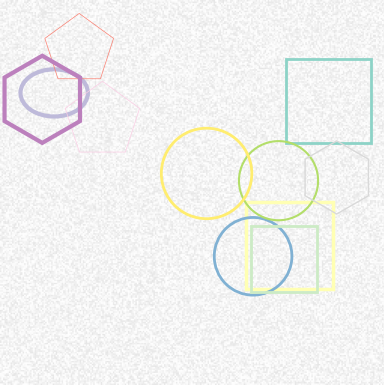[{"shape": "square", "thickness": 2, "radius": 0.55, "center": [0.853, 0.738]}, {"shape": "square", "thickness": 2.5, "radius": 0.57, "center": [0.752, 0.362]}, {"shape": "oval", "thickness": 3, "radius": 0.44, "center": [0.141, 0.759]}, {"shape": "pentagon", "thickness": 0.5, "radius": 0.47, "center": [0.206, 0.871]}, {"shape": "circle", "thickness": 2, "radius": 0.5, "center": [0.657, 0.334]}, {"shape": "circle", "thickness": 1.5, "radius": 0.51, "center": [0.723, 0.531]}, {"shape": "pentagon", "thickness": 0.5, "radius": 0.51, "center": [0.266, 0.687]}, {"shape": "hexagon", "thickness": 1, "radius": 0.47, "center": [0.875, 0.539]}, {"shape": "hexagon", "thickness": 3, "radius": 0.57, "center": [0.11, 0.742]}, {"shape": "square", "thickness": 2, "radius": 0.43, "center": [0.737, 0.326]}, {"shape": "circle", "thickness": 2, "radius": 0.59, "center": [0.537, 0.549]}]